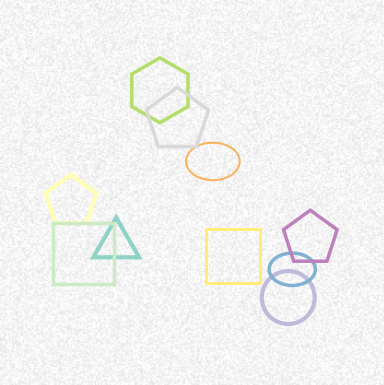[{"shape": "triangle", "thickness": 3, "radius": 0.34, "center": [0.302, 0.366]}, {"shape": "pentagon", "thickness": 3, "radius": 0.35, "center": [0.184, 0.477]}, {"shape": "circle", "thickness": 3, "radius": 0.34, "center": [0.749, 0.227]}, {"shape": "oval", "thickness": 2.5, "radius": 0.3, "center": [0.759, 0.301]}, {"shape": "oval", "thickness": 1.5, "radius": 0.35, "center": [0.553, 0.581]}, {"shape": "hexagon", "thickness": 2.5, "radius": 0.42, "center": [0.415, 0.765]}, {"shape": "pentagon", "thickness": 2.5, "radius": 0.42, "center": [0.461, 0.688]}, {"shape": "pentagon", "thickness": 2.5, "radius": 0.37, "center": [0.806, 0.381]}, {"shape": "square", "thickness": 2.5, "radius": 0.4, "center": [0.217, 0.341]}, {"shape": "square", "thickness": 2, "radius": 0.35, "center": [0.604, 0.335]}]